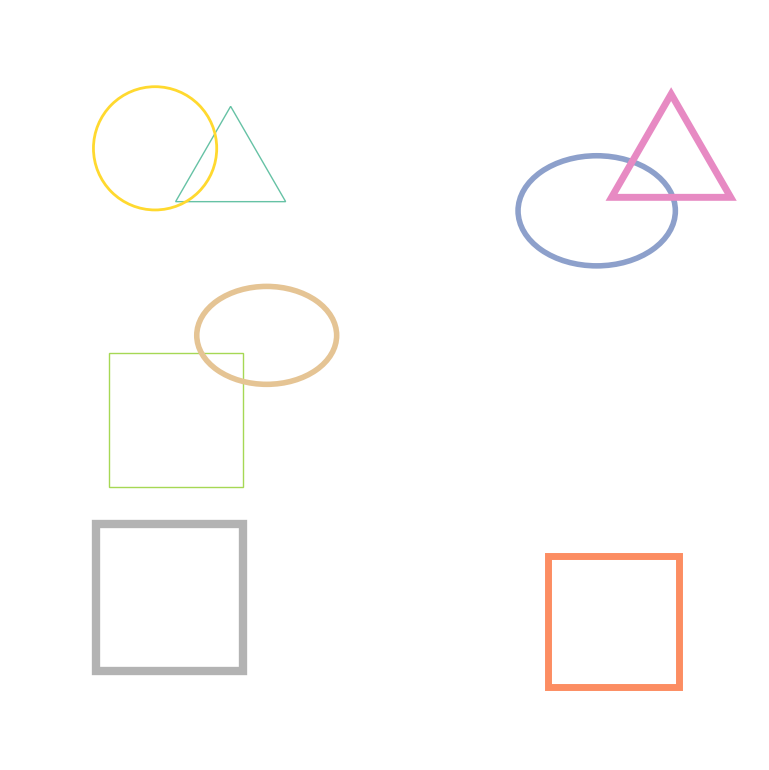[{"shape": "triangle", "thickness": 0.5, "radius": 0.41, "center": [0.3, 0.779]}, {"shape": "square", "thickness": 2.5, "radius": 0.43, "center": [0.797, 0.193]}, {"shape": "oval", "thickness": 2, "radius": 0.51, "center": [0.775, 0.726]}, {"shape": "triangle", "thickness": 2.5, "radius": 0.45, "center": [0.872, 0.788]}, {"shape": "square", "thickness": 0.5, "radius": 0.44, "center": [0.229, 0.455]}, {"shape": "circle", "thickness": 1, "radius": 0.4, "center": [0.201, 0.807]}, {"shape": "oval", "thickness": 2, "radius": 0.45, "center": [0.346, 0.564]}, {"shape": "square", "thickness": 3, "radius": 0.48, "center": [0.22, 0.224]}]